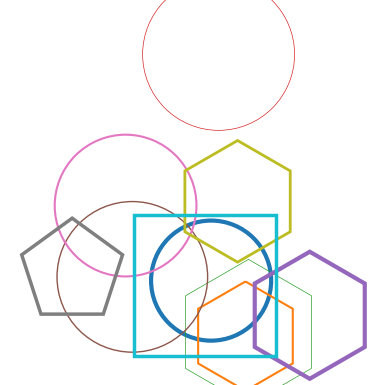[{"shape": "circle", "thickness": 3, "radius": 0.78, "center": [0.548, 0.271]}, {"shape": "hexagon", "thickness": 1.5, "radius": 0.71, "center": [0.638, 0.127]}, {"shape": "hexagon", "thickness": 0.5, "radius": 0.94, "center": [0.645, 0.137]}, {"shape": "circle", "thickness": 0.5, "radius": 0.99, "center": [0.568, 0.859]}, {"shape": "hexagon", "thickness": 3, "radius": 0.82, "center": [0.805, 0.181]}, {"shape": "circle", "thickness": 1, "radius": 0.98, "center": [0.344, 0.281]}, {"shape": "circle", "thickness": 1.5, "radius": 0.92, "center": [0.326, 0.466]}, {"shape": "pentagon", "thickness": 2.5, "radius": 0.69, "center": [0.187, 0.296]}, {"shape": "hexagon", "thickness": 2, "radius": 0.79, "center": [0.617, 0.477]}, {"shape": "square", "thickness": 2.5, "radius": 0.92, "center": [0.533, 0.259]}]